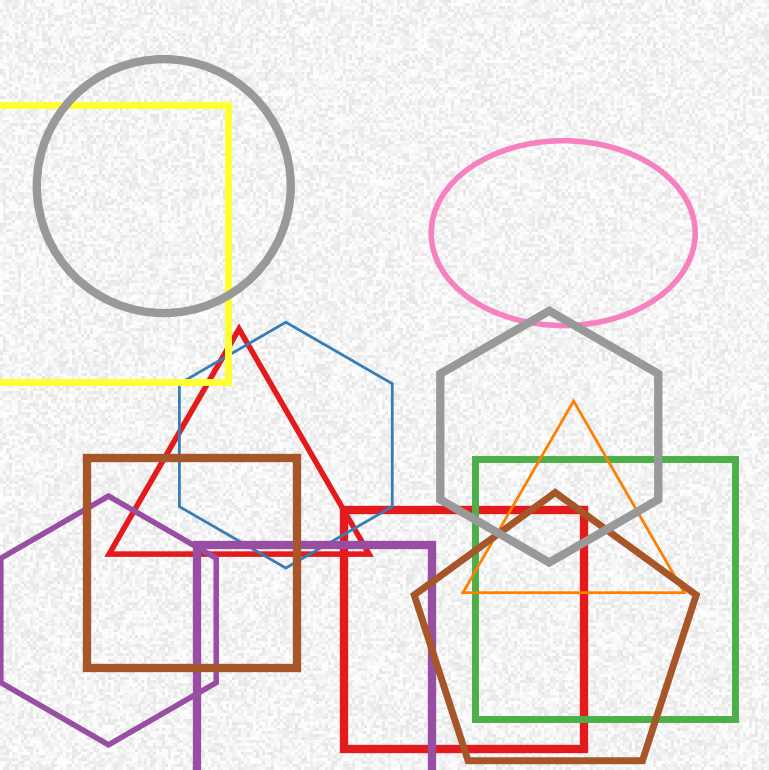[{"shape": "square", "thickness": 3, "radius": 0.78, "center": [0.603, 0.182]}, {"shape": "triangle", "thickness": 2, "radius": 0.97, "center": [0.31, 0.378]}, {"shape": "hexagon", "thickness": 1, "radius": 0.8, "center": [0.371, 0.422]}, {"shape": "square", "thickness": 2.5, "radius": 0.84, "center": [0.785, 0.235]}, {"shape": "square", "thickness": 3, "radius": 0.76, "center": [0.409, 0.139]}, {"shape": "hexagon", "thickness": 2, "radius": 0.81, "center": [0.141, 0.194]}, {"shape": "triangle", "thickness": 1, "radius": 0.83, "center": [0.745, 0.313]}, {"shape": "square", "thickness": 2.5, "radius": 0.9, "center": [0.116, 0.684]}, {"shape": "square", "thickness": 3, "radius": 0.68, "center": [0.249, 0.269]}, {"shape": "pentagon", "thickness": 2.5, "radius": 0.96, "center": [0.721, 0.168]}, {"shape": "oval", "thickness": 2, "radius": 0.86, "center": [0.731, 0.697]}, {"shape": "circle", "thickness": 3, "radius": 0.82, "center": [0.213, 0.758]}, {"shape": "hexagon", "thickness": 3, "radius": 0.82, "center": [0.713, 0.433]}]